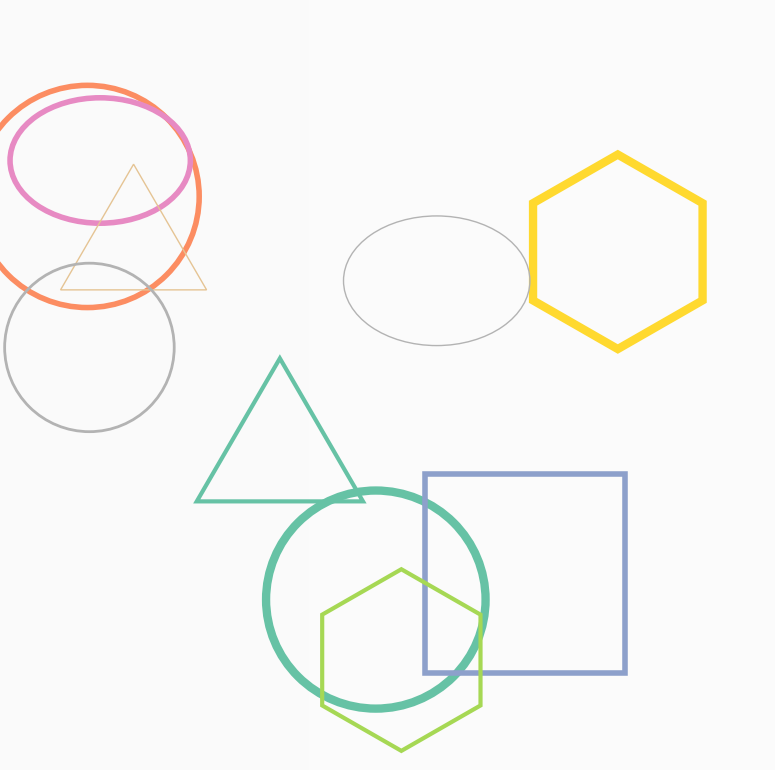[{"shape": "circle", "thickness": 3, "radius": 0.71, "center": [0.485, 0.221]}, {"shape": "triangle", "thickness": 1.5, "radius": 0.62, "center": [0.361, 0.411]}, {"shape": "circle", "thickness": 2, "radius": 0.72, "center": [0.113, 0.745]}, {"shape": "square", "thickness": 2, "radius": 0.65, "center": [0.677, 0.255]}, {"shape": "oval", "thickness": 2, "radius": 0.58, "center": [0.129, 0.792]}, {"shape": "hexagon", "thickness": 1.5, "radius": 0.59, "center": [0.518, 0.143]}, {"shape": "hexagon", "thickness": 3, "radius": 0.63, "center": [0.797, 0.673]}, {"shape": "triangle", "thickness": 0.5, "radius": 0.54, "center": [0.172, 0.678]}, {"shape": "circle", "thickness": 1, "radius": 0.55, "center": [0.115, 0.549]}, {"shape": "oval", "thickness": 0.5, "radius": 0.6, "center": [0.563, 0.635]}]